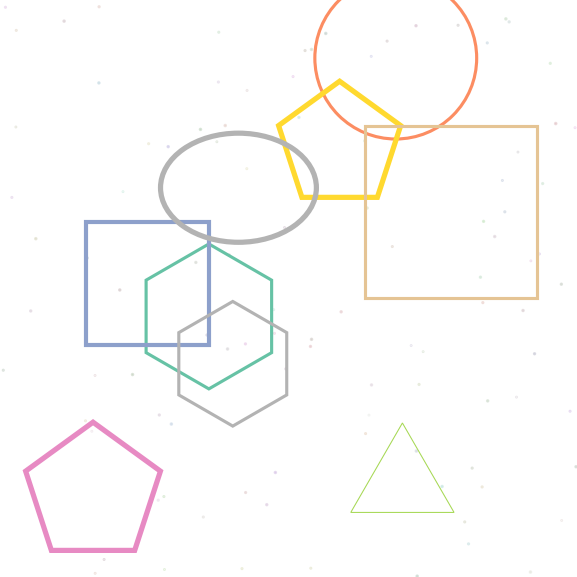[{"shape": "hexagon", "thickness": 1.5, "radius": 0.63, "center": [0.362, 0.451]}, {"shape": "circle", "thickness": 1.5, "radius": 0.7, "center": [0.685, 0.899]}, {"shape": "square", "thickness": 2, "radius": 0.53, "center": [0.255, 0.508]}, {"shape": "pentagon", "thickness": 2.5, "radius": 0.61, "center": [0.161, 0.145]}, {"shape": "triangle", "thickness": 0.5, "radius": 0.52, "center": [0.697, 0.163]}, {"shape": "pentagon", "thickness": 2.5, "radius": 0.56, "center": [0.588, 0.747]}, {"shape": "square", "thickness": 1.5, "radius": 0.74, "center": [0.781, 0.631]}, {"shape": "oval", "thickness": 2.5, "radius": 0.67, "center": [0.413, 0.674]}, {"shape": "hexagon", "thickness": 1.5, "radius": 0.54, "center": [0.403, 0.369]}]